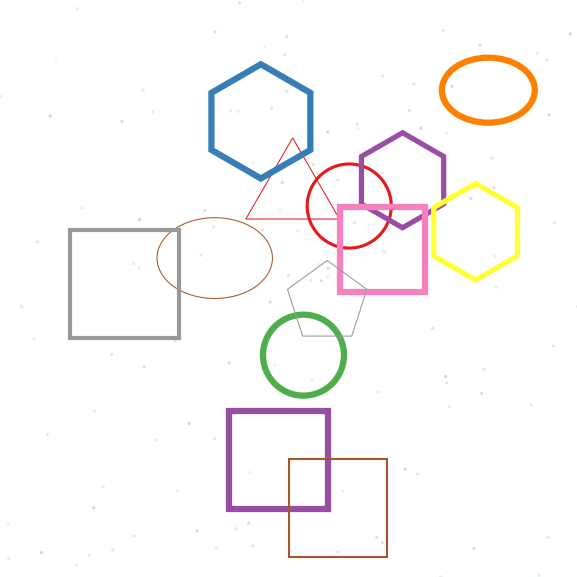[{"shape": "circle", "thickness": 1.5, "radius": 0.36, "center": [0.605, 0.642]}, {"shape": "triangle", "thickness": 0.5, "radius": 0.47, "center": [0.507, 0.667]}, {"shape": "hexagon", "thickness": 3, "radius": 0.49, "center": [0.452, 0.789]}, {"shape": "circle", "thickness": 3, "radius": 0.35, "center": [0.526, 0.384]}, {"shape": "hexagon", "thickness": 2.5, "radius": 0.41, "center": [0.697, 0.687]}, {"shape": "square", "thickness": 3, "radius": 0.43, "center": [0.483, 0.203]}, {"shape": "oval", "thickness": 3, "radius": 0.4, "center": [0.846, 0.843]}, {"shape": "hexagon", "thickness": 2.5, "radius": 0.42, "center": [0.824, 0.598]}, {"shape": "square", "thickness": 1, "radius": 0.42, "center": [0.586, 0.12]}, {"shape": "oval", "thickness": 0.5, "radius": 0.5, "center": [0.372, 0.552]}, {"shape": "square", "thickness": 3, "radius": 0.37, "center": [0.662, 0.568]}, {"shape": "pentagon", "thickness": 0.5, "radius": 0.36, "center": [0.567, 0.476]}, {"shape": "square", "thickness": 2, "radius": 0.47, "center": [0.216, 0.507]}]